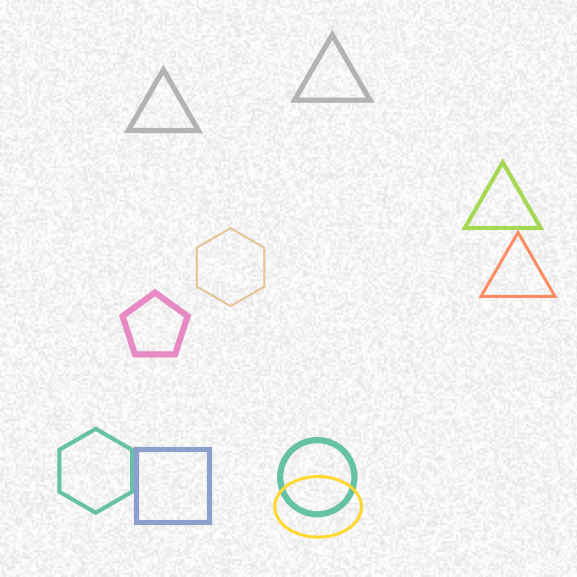[{"shape": "circle", "thickness": 3, "radius": 0.32, "center": [0.549, 0.173]}, {"shape": "hexagon", "thickness": 2, "radius": 0.36, "center": [0.166, 0.184]}, {"shape": "triangle", "thickness": 1.5, "radius": 0.37, "center": [0.897, 0.523]}, {"shape": "square", "thickness": 2.5, "radius": 0.32, "center": [0.299, 0.159]}, {"shape": "pentagon", "thickness": 3, "radius": 0.3, "center": [0.268, 0.433]}, {"shape": "triangle", "thickness": 2, "radius": 0.38, "center": [0.871, 0.642]}, {"shape": "oval", "thickness": 1.5, "radius": 0.38, "center": [0.551, 0.121]}, {"shape": "hexagon", "thickness": 1, "radius": 0.34, "center": [0.399, 0.537]}, {"shape": "triangle", "thickness": 2.5, "radius": 0.38, "center": [0.575, 0.863]}, {"shape": "triangle", "thickness": 2.5, "radius": 0.35, "center": [0.283, 0.808]}]